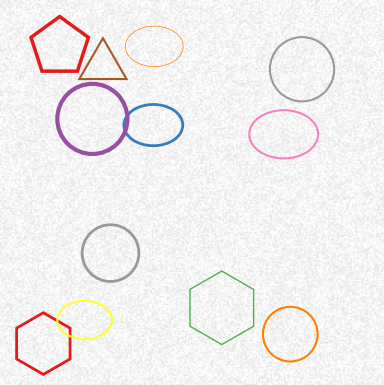[{"shape": "hexagon", "thickness": 2, "radius": 0.4, "center": [0.113, 0.108]}, {"shape": "pentagon", "thickness": 2.5, "radius": 0.39, "center": [0.155, 0.879]}, {"shape": "oval", "thickness": 2, "radius": 0.38, "center": [0.398, 0.675]}, {"shape": "hexagon", "thickness": 1, "radius": 0.48, "center": [0.576, 0.2]}, {"shape": "circle", "thickness": 3, "radius": 0.46, "center": [0.24, 0.691]}, {"shape": "oval", "thickness": 0.5, "radius": 0.38, "center": [0.401, 0.879]}, {"shape": "circle", "thickness": 1.5, "radius": 0.35, "center": [0.754, 0.132]}, {"shape": "oval", "thickness": 1.5, "radius": 0.36, "center": [0.22, 0.169]}, {"shape": "triangle", "thickness": 1.5, "radius": 0.35, "center": [0.267, 0.83]}, {"shape": "oval", "thickness": 1.5, "radius": 0.45, "center": [0.737, 0.651]}, {"shape": "circle", "thickness": 1.5, "radius": 0.42, "center": [0.785, 0.82]}, {"shape": "circle", "thickness": 2, "radius": 0.37, "center": [0.287, 0.343]}]